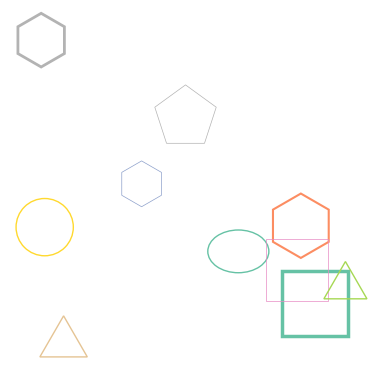[{"shape": "oval", "thickness": 1, "radius": 0.4, "center": [0.619, 0.347]}, {"shape": "square", "thickness": 2.5, "radius": 0.43, "center": [0.818, 0.211]}, {"shape": "hexagon", "thickness": 1.5, "radius": 0.42, "center": [0.781, 0.414]}, {"shape": "hexagon", "thickness": 0.5, "radius": 0.3, "center": [0.368, 0.523]}, {"shape": "square", "thickness": 0.5, "radius": 0.4, "center": [0.773, 0.298]}, {"shape": "triangle", "thickness": 1, "radius": 0.32, "center": [0.897, 0.256]}, {"shape": "circle", "thickness": 1, "radius": 0.37, "center": [0.116, 0.41]}, {"shape": "triangle", "thickness": 1, "radius": 0.36, "center": [0.165, 0.109]}, {"shape": "pentagon", "thickness": 0.5, "radius": 0.42, "center": [0.482, 0.696]}, {"shape": "hexagon", "thickness": 2, "radius": 0.35, "center": [0.107, 0.896]}]